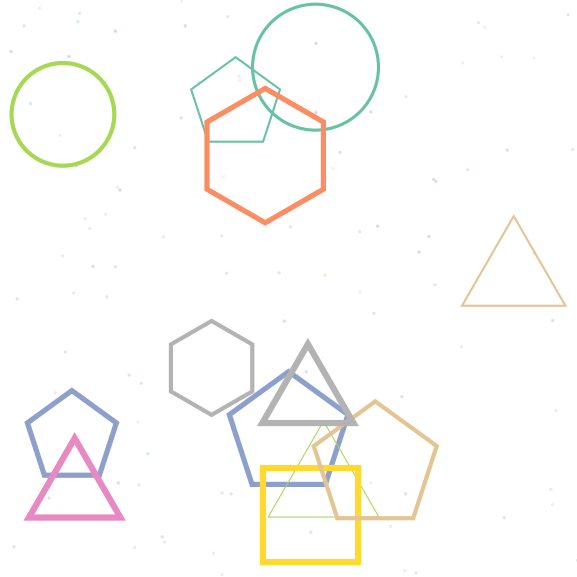[{"shape": "circle", "thickness": 1.5, "radius": 0.55, "center": [0.546, 0.883]}, {"shape": "pentagon", "thickness": 1, "radius": 0.4, "center": [0.408, 0.819]}, {"shape": "hexagon", "thickness": 2.5, "radius": 0.58, "center": [0.459, 0.73]}, {"shape": "pentagon", "thickness": 2.5, "radius": 0.41, "center": [0.124, 0.242]}, {"shape": "pentagon", "thickness": 2.5, "radius": 0.54, "center": [0.5, 0.248]}, {"shape": "triangle", "thickness": 3, "radius": 0.46, "center": [0.129, 0.149]}, {"shape": "circle", "thickness": 2, "radius": 0.44, "center": [0.109, 0.801]}, {"shape": "triangle", "thickness": 0.5, "radius": 0.55, "center": [0.56, 0.159]}, {"shape": "square", "thickness": 3, "radius": 0.41, "center": [0.538, 0.107]}, {"shape": "pentagon", "thickness": 2, "radius": 0.56, "center": [0.65, 0.192]}, {"shape": "triangle", "thickness": 1, "radius": 0.52, "center": [0.89, 0.521]}, {"shape": "hexagon", "thickness": 2, "radius": 0.41, "center": [0.366, 0.362]}, {"shape": "triangle", "thickness": 3, "radius": 0.46, "center": [0.533, 0.312]}]